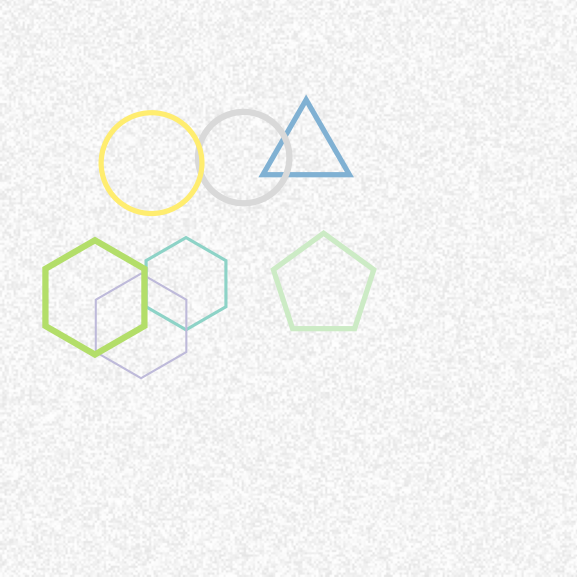[{"shape": "hexagon", "thickness": 1.5, "radius": 0.4, "center": [0.322, 0.508]}, {"shape": "hexagon", "thickness": 1, "radius": 0.45, "center": [0.244, 0.435]}, {"shape": "triangle", "thickness": 2.5, "radius": 0.43, "center": [0.53, 0.74]}, {"shape": "hexagon", "thickness": 3, "radius": 0.49, "center": [0.164, 0.484]}, {"shape": "circle", "thickness": 3, "radius": 0.4, "center": [0.422, 0.726]}, {"shape": "pentagon", "thickness": 2.5, "radius": 0.46, "center": [0.56, 0.504]}, {"shape": "circle", "thickness": 2.5, "radius": 0.44, "center": [0.262, 0.717]}]